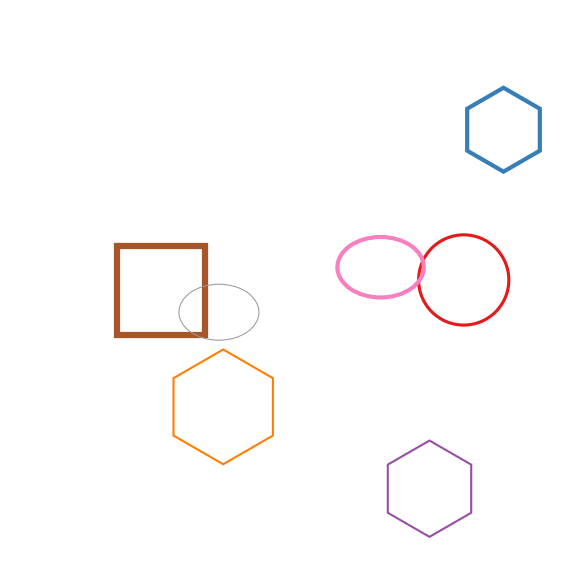[{"shape": "circle", "thickness": 1.5, "radius": 0.39, "center": [0.803, 0.514]}, {"shape": "hexagon", "thickness": 2, "radius": 0.36, "center": [0.872, 0.775]}, {"shape": "hexagon", "thickness": 1, "radius": 0.42, "center": [0.744, 0.153]}, {"shape": "hexagon", "thickness": 1, "radius": 0.5, "center": [0.387, 0.295]}, {"shape": "square", "thickness": 3, "radius": 0.38, "center": [0.279, 0.497]}, {"shape": "oval", "thickness": 2, "radius": 0.37, "center": [0.659, 0.536]}, {"shape": "oval", "thickness": 0.5, "radius": 0.35, "center": [0.379, 0.459]}]